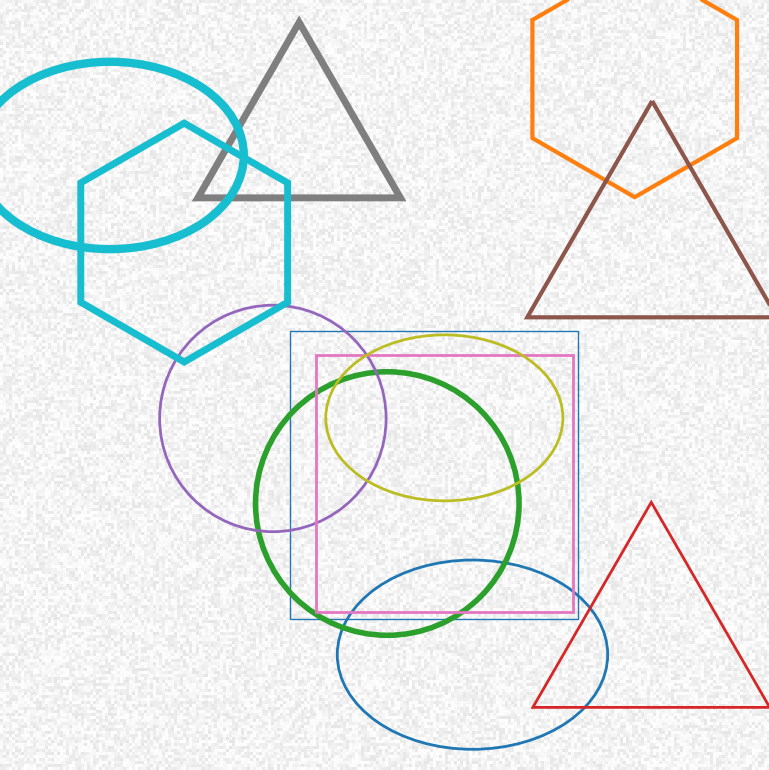[{"shape": "oval", "thickness": 1, "radius": 0.88, "center": [0.614, 0.15]}, {"shape": "square", "thickness": 0.5, "radius": 0.94, "center": [0.564, 0.383]}, {"shape": "hexagon", "thickness": 1.5, "radius": 0.77, "center": [0.824, 0.897]}, {"shape": "circle", "thickness": 2, "radius": 0.86, "center": [0.503, 0.346]}, {"shape": "triangle", "thickness": 1, "radius": 0.89, "center": [0.846, 0.17]}, {"shape": "circle", "thickness": 1, "radius": 0.74, "center": [0.354, 0.457]}, {"shape": "triangle", "thickness": 1.5, "radius": 0.94, "center": [0.847, 0.682]}, {"shape": "square", "thickness": 1, "radius": 0.83, "center": [0.577, 0.372]}, {"shape": "triangle", "thickness": 2.5, "radius": 0.76, "center": [0.389, 0.819]}, {"shape": "oval", "thickness": 1, "radius": 0.77, "center": [0.577, 0.457]}, {"shape": "hexagon", "thickness": 2.5, "radius": 0.78, "center": [0.239, 0.685]}, {"shape": "oval", "thickness": 3, "radius": 0.87, "center": [0.143, 0.798]}]